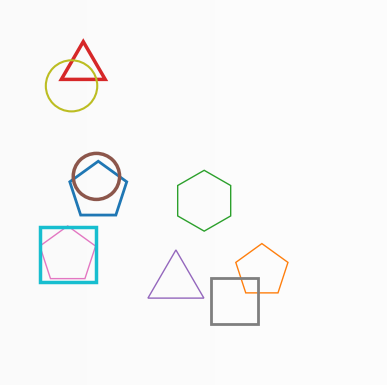[{"shape": "pentagon", "thickness": 2, "radius": 0.39, "center": [0.254, 0.504]}, {"shape": "pentagon", "thickness": 1, "radius": 0.35, "center": [0.676, 0.297]}, {"shape": "hexagon", "thickness": 1, "radius": 0.39, "center": [0.527, 0.479]}, {"shape": "triangle", "thickness": 2.5, "radius": 0.33, "center": [0.215, 0.826]}, {"shape": "triangle", "thickness": 1, "radius": 0.42, "center": [0.454, 0.267]}, {"shape": "circle", "thickness": 2.5, "radius": 0.3, "center": [0.249, 0.542]}, {"shape": "pentagon", "thickness": 1, "radius": 0.38, "center": [0.175, 0.337]}, {"shape": "square", "thickness": 2, "radius": 0.3, "center": [0.605, 0.218]}, {"shape": "circle", "thickness": 1.5, "radius": 0.33, "center": [0.185, 0.777]}, {"shape": "square", "thickness": 2.5, "radius": 0.36, "center": [0.176, 0.34]}]